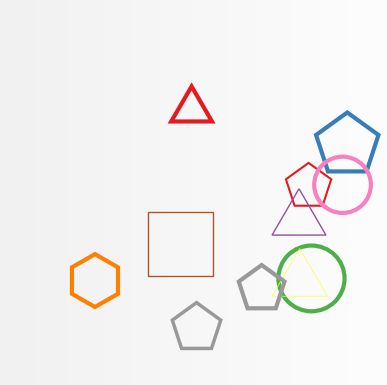[{"shape": "pentagon", "thickness": 1.5, "radius": 0.31, "center": [0.796, 0.515]}, {"shape": "triangle", "thickness": 3, "radius": 0.3, "center": [0.494, 0.715]}, {"shape": "pentagon", "thickness": 3, "radius": 0.42, "center": [0.896, 0.623]}, {"shape": "circle", "thickness": 3, "radius": 0.43, "center": [0.804, 0.277]}, {"shape": "triangle", "thickness": 1, "radius": 0.4, "center": [0.772, 0.43]}, {"shape": "hexagon", "thickness": 3, "radius": 0.34, "center": [0.245, 0.271]}, {"shape": "triangle", "thickness": 0.5, "radius": 0.41, "center": [0.773, 0.272]}, {"shape": "square", "thickness": 1, "radius": 0.42, "center": [0.466, 0.366]}, {"shape": "circle", "thickness": 3, "radius": 0.37, "center": [0.884, 0.52]}, {"shape": "pentagon", "thickness": 2.5, "radius": 0.33, "center": [0.507, 0.148]}, {"shape": "pentagon", "thickness": 3, "radius": 0.31, "center": [0.675, 0.25]}]